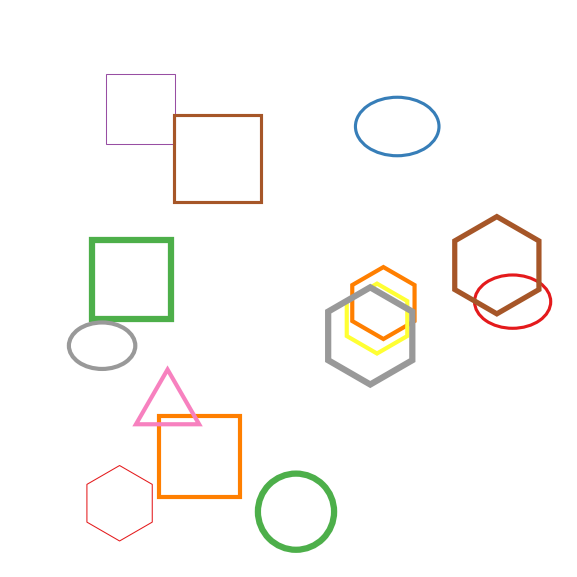[{"shape": "hexagon", "thickness": 0.5, "radius": 0.33, "center": [0.207, 0.128]}, {"shape": "oval", "thickness": 1.5, "radius": 0.33, "center": [0.888, 0.477]}, {"shape": "oval", "thickness": 1.5, "radius": 0.36, "center": [0.688, 0.78]}, {"shape": "circle", "thickness": 3, "radius": 0.33, "center": [0.513, 0.113]}, {"shape": "square", "thickness": 3, "radius": 0.34, "center": [0.228, 0.514]}, {"shape": "square", "thickness": 0.5, "radius": 0.3, "center": [0.243, 0.81]}, {"shape": "square", "thickness": 2, "radius": 0.35, "center": [0.345, 0.208]}, {"shape": "hexagon", "thickness": 2, "radius": 0.31, "center": [0.664, 0.474]}, {"shape": "hexagon", "thickness": 2, "radius": 0.3, "center": [0.653, 0.448]}, {"shape": "hexagon", "thickness": 2.5, "radius": 0.42, "center": [0.86, 0.54]}, {"shape": "square", "thickness": 1.5, "radius": 0.38, "center": [0.377, 0.725]}, {"shape": "triangle", "thickness": 2, "radius": 0.32, "center": [0.29, 0.296]}, {"shape": "hexagon", "thickness": 3, "radius": 0.42, "center": [0.641, 0.417]}, {"shape": "oval", "thickness": 2, "radius": 0.29, "center": [0.177, 0.401]}]